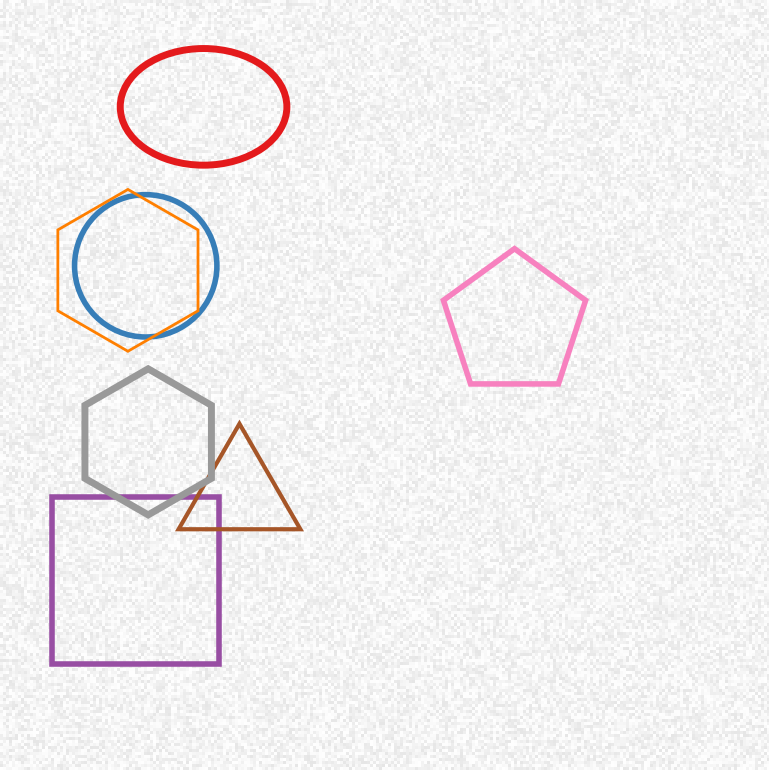[{"shape": "oval", "thickness": 2.5, "radius": 0.54, "center": [0.264, 0.861]}, {"shape": "circle", "thickness": 2, "radius": 0.46, "center": [0.189, 0.655]}, {"shape": "square", "thickness": 2, "radius": 0.54, "center": [0.176, 0.246]}, {"shape": "hexagon", "thickness": 1, "radius": 0.53, "center": [0.166, 0.649]}, {"shape": "triangle", "thickness": 1.5, "radius": 0.46, "center": [0.311, 0.358]}, {"shape": "pentagon", "thickness": 2, "radius": 0.49, "center": [0.668, 0.58]}, {"shape": "hexagon", "thickness": 2.5, "radius": 0.47, "center": [0.192, 0.426]}]